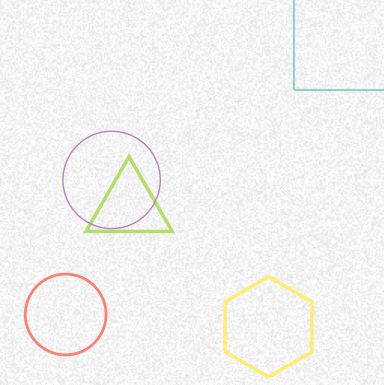[{"shape": "square", "thickness": 1.5, "radius": 0.64, "center": [0.891, 0.894]}, {"shape": "circle", "thickness": 2, "radius": 0.52, "center": [0.171, 0.183]}, {"shape": "triangle", "thickness": 2.5, "radius": 0.65, "center": [0.335, 0.464]}, {"shape": "circle", "thickness": 1, "radius": 0.63, "center": [0.29, 0.533]}, {"shape": "hexagon", "thickness": 2.5, "radius": 0.65, "center": [0.697, 0.151]}]